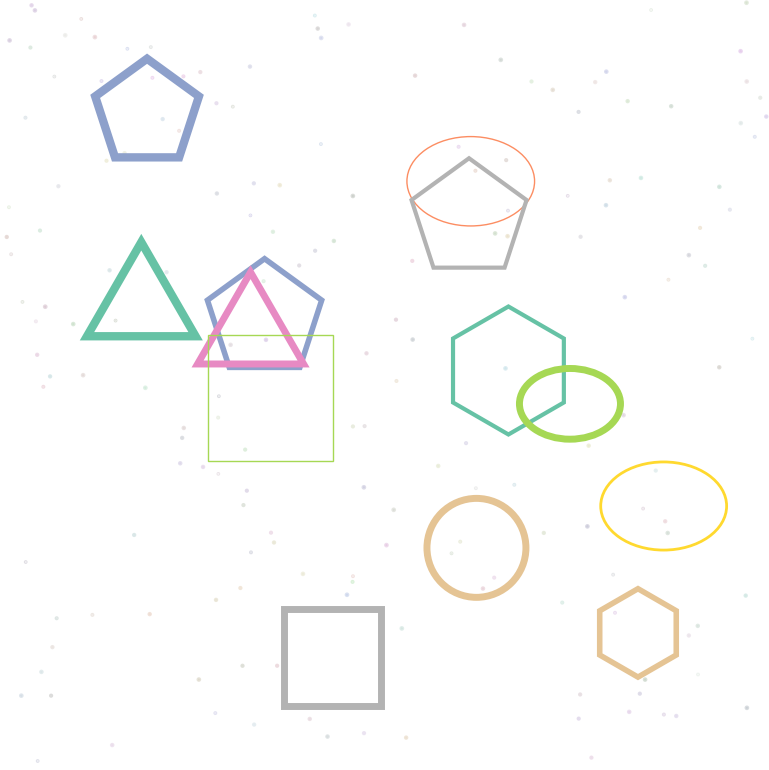[{"shape": "triangle", "thickness": 3, "radius": 0.41, "center": [0.183, 0.604]}, {"shape": "hexagon", "thickness": 1.5, "radius": 0.42, "center": [0.66, 0.519]}, {"shape": "oval", "thickness": 0.5, "radius": 0.41, "center": [0.611, 0.765]}, {"shape": "pentagon", "thickness": 2, "radius": 0.39, "center": [0.344, 0.586]}, {"shape": "pentagon", "thickness": 3, "radius": 0.35, "center": [0.191, 0.853]}, {"shape": "triangle", "thickness": 2.5, "radius": 0.4, "center": [0.325, 0.567]}, {"shape": "square", "thickness": 0.5, "radius": 0.41, "center": [0.352, 0.483]}, {"shape": "oval", "thickness": 2.5, "radius": 0.33, "center": [0.74, 0.476]}, {"shape": "oval", "thickness": 1, "radius": 0.41, "center": [0.862, 0.343]}, {"shape": "hexagon", "thickness": 2, "radius": 0.29, "center": [0.829, 0.178]}, {"shape": "circle", "thickness": 2.5, "radius": 0.32, "center": [0.619, 0.288]}, {"shape": "pentagon", "thickness": 1.5, "radius": 0.39, "center": [0.609, 0.716]}, {"shape": "square", "thickness": 2.5, "radius": 0.32, "center": [0.432, 0.146]}]